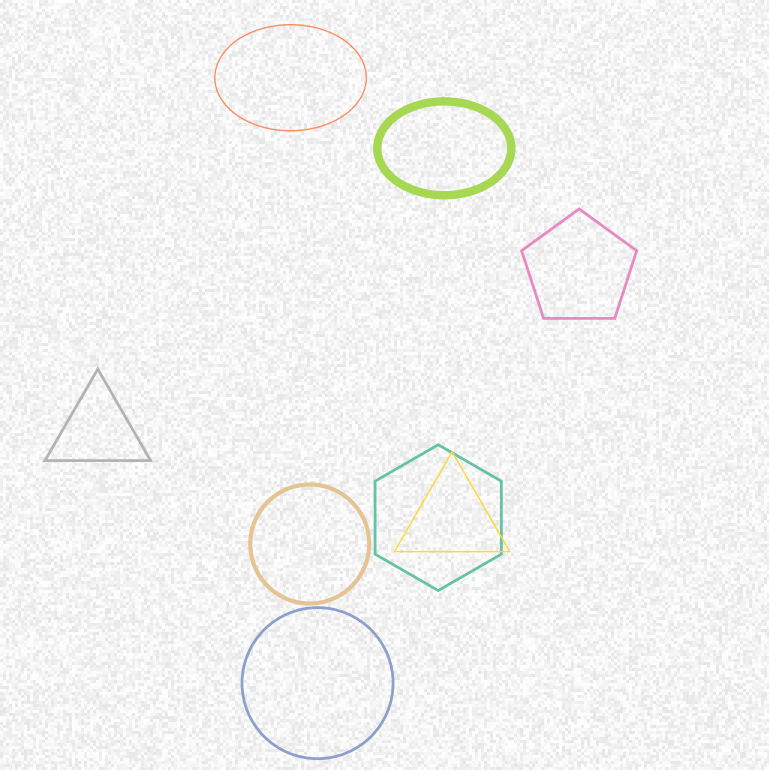[{"shape": "hexagon", "thickness": 1, "radius": 0.47, "center": [0.569, 0.328]}, {"shape": "oval", "thickness": 0.5, "radius": 0.49, "center": [0.377, 0.899]}, {"shape": "circle", "thickness": 1, "radius": 0.49, "center": [0.412, 0.113]}, {"shape": "pentagon", "thickness": 1, "radius": 0.39, "center": [0.752, 0.65]}, {"shape": "oval", "thickness": 3, "radius": 0.44, "center": [0.577, 0.807]}, {"shape": "triangle", "thickness": 0.5, "radius": 0.43, "center": [0.587, 0.327]}, {"shape": "circle", "thickness": 1.5, "radius": 0.39, "center": [0.402, 0.294]}, {"shape": "triangle", "thickness": 1, "radius": 0.4, "center": [0.127, 0.441]}]